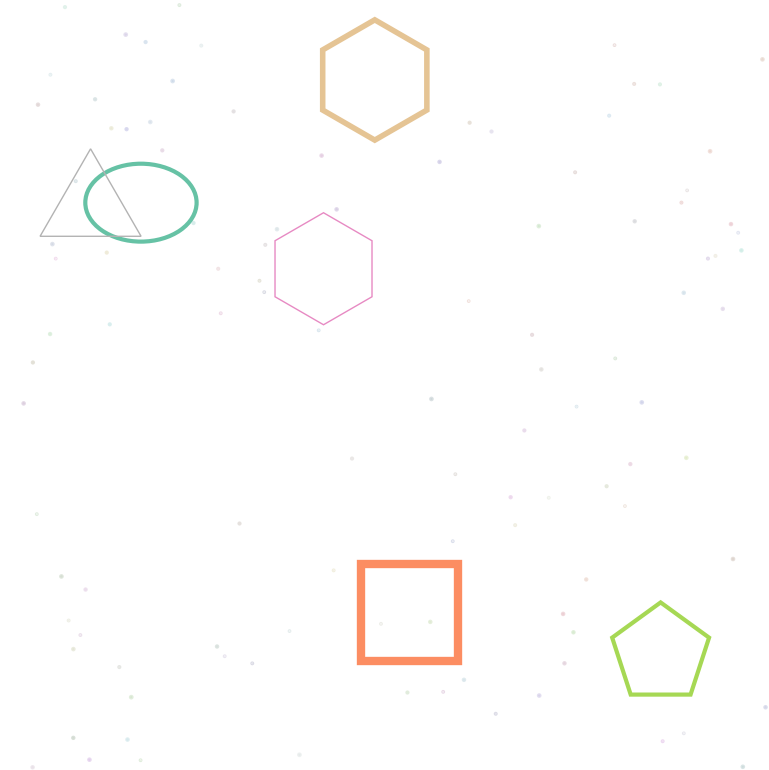[{"shape": "oval", "thickness": 1.5, "radius": 0.36, "center": [0.183, 0.737]}, {"shape": "square", "thickness": 3, "radius": 0.31, "center": [0.532, 0.205]}, {"shape": "hexagon", "thickness": 0.5, "radius": 0.36, "center": [0.42, 0.651]}, {"shape": "pentagon", "thickness": 1.5, "radius": 0.33, "center": [0.858, 0.151]}, {"shape": "hexagon", "thickness": 2, "radius": 0.39, "center": [0.487, 0.896]}, {"shape": "triangle", "thickness": 0.5, "radius": 0.38, "center": [0.118, 0.731]}]